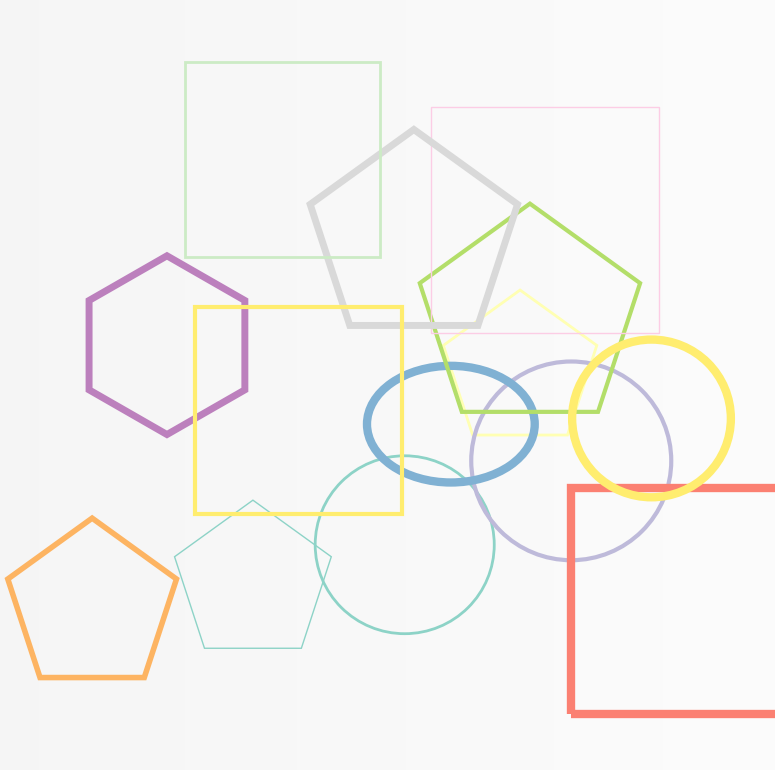[{"shape": "circle", "thickness": 1, "radius": 0.58, "center": [0.522, 0.293]}, {"shape": "pentagon", "thickness": 0.5, "radius": 0.53, "center": [0.326, 0.244]}, {"shape": "pentagon", "thickness": 1, "radius": 0.52, "center": [0.671, 0.519]}, {"shape": "circle", "thickness": 1.5, "radius": 0.65, "center": [0.737, 0.401]}, {"shape": "square", "thickness": 3, "radius": 0.73, "center": [0.883, 0.219]}, {"shape": "oval", "thickness": 3, "radius": 0.54, "center": [0.582, 0.449]}, {"shape": "pentagon", "thickness": 2, "radius": 0.57, "center": [0.119, 0.213]}, {"shape": "pentagon", "thickness": 1.5, "radius": 0.75, "center": [0.684, 0.586]}, {"shape": "square", "thickness": 0.5, "radius": 0.73, "center": [0.703, 0.714]}, {"shape": "pentagon", "thickness": 2.5, "radius": 0.7, "center": [0.534, 0.691]}, {"shape": "hexagon", "thickness": 2.5, "radius": 0.58, "center": [0.215, 0.552]}, {"shape": "square", "thickness": 1, "radius": 0.63, "center": [0.365, 0.793]}, {"shape": "square", "thickness": 1.5, "radius": 0.67, "center": [0.385, 0.467]}, {"shape": "circle", "thickness": 3, "radius": 0.51, "center": [0.841, 0.457]}]